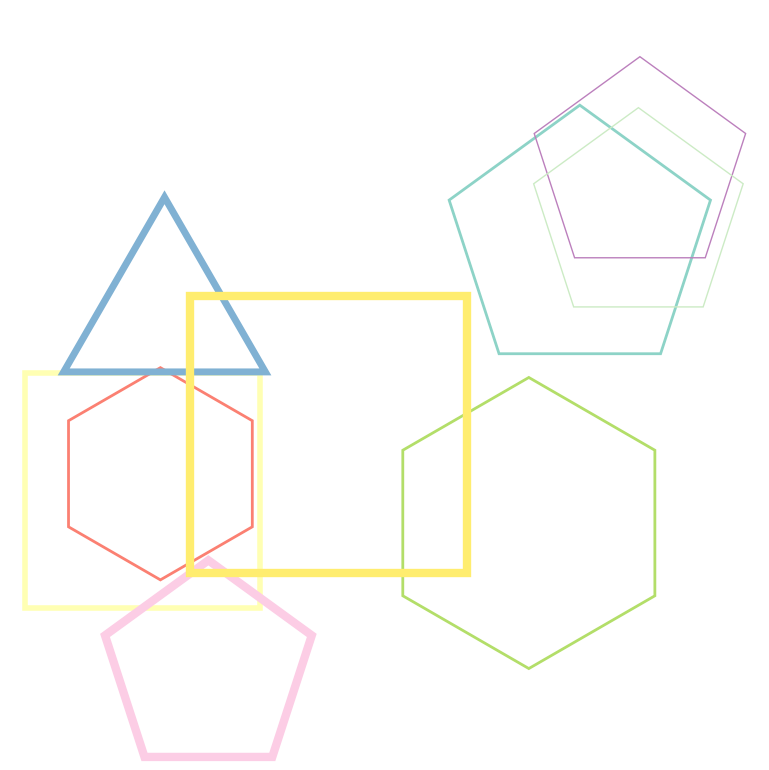[{"shape": "pentagon", "thickness": 1, "radius": 0.89, "center": [0.753, 0.685]}, {"shape": "square", "thickness": 2, "radius": 0.76, "center": [0.185, 0.363]}, {"shape": "hexagon", "thickness": 1, "radius": 0.69, "center": [0.208, 0.385]}, {"shape": "triangle", "thickness": 2.5, "radius": 0.76, "center": [0.214, 0.593]}, {"shape": "hexagon", "thickness": 1, "radius": 0.95, "center": [0.687, 0.321]}, {"shape": "pentagon", "thickness": 3, "radius": 0.71, "center": [0.271, 0.131]}, {"shape": "pentagon", "thickness": 0.5, "radius": 0.72, "center": [0.831, 0.782]}, {"shape": "pentagon", "thickness": 0.5, "radius": 0.72, "center": [0.829, 0.717]}, {"shape": "square", "thickness": 3, "radius": 0.9, "center": [0.426, 0.435]}]